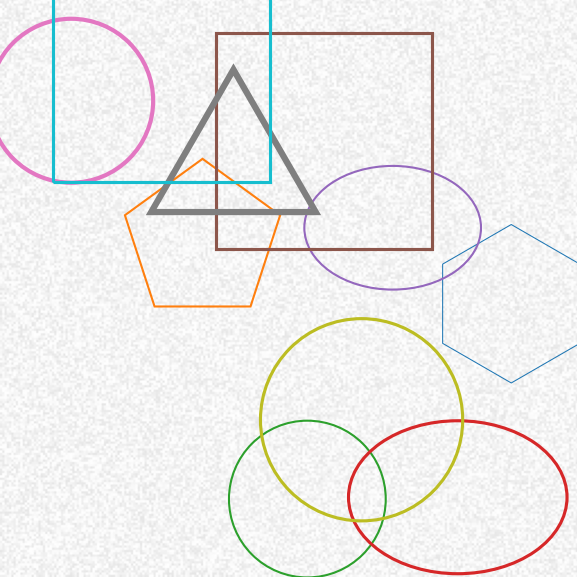[{"shape": "hexagon", "thickness": 0.5, "radius": 0.69, "center": [0.885, 0.473]}, {"shape": "pentagon", "thickness": 1, "radius": 0.71, "center": [0.351, 0.583]}, {"shape": "circle", "thickness": 1, "radius": 0.68, "center": [0.532, 0.135]}, {"shape": "oval", "thickness": 1.5, "radius": 0.95, "center": [0.793, 0.138]}, {"shape": "oval", "thickness": 1, "radius": 0.76, "center": [0.68, 0.605]}, {"shape": "square", "thickness": 1.5, "radius": 0.93, "center": [0.561, 0.756]}, {"shape": "circle", "thickness": 2, "radius": 0.71, "center": [0.123, 0.825]}, {"shape": "triangle", "thickness": 3, "radius": 0.82, "center": [0.404, 0.714]}, {"shape": "circle", "thickness": 1.5, "radius": 0.88, "center": [0.626, 0.272]}, {"shape": "square", "thickness": 1.5, "radius": 0.94, "center": [0.279, 0.873]}]